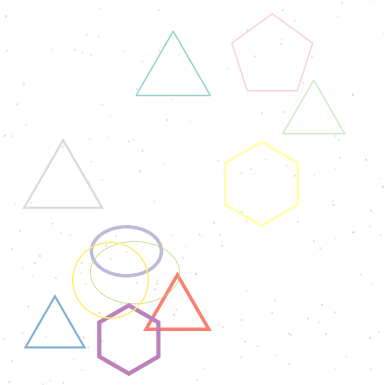[{"shape": "triangle", "thickness": 1, "radius": 0.56, "center": [0.45, 0.808]}, {"shape": "hexagon", "thickness": 2, "radius": 0.54, "center": [0.679, 0.523]}, {"shape": "oval", "thickness": 2.5, "radius": 0.45, "center": [0.328, 0.347]}, {"shape": "triangle", "thickness": 2.5, "radius": 0.47, "center": [0.461, 0.192]}, {"shape": "triangle", "thickness": 1.5, "radius": 0.44, "center": [0.143, 0.142]}, {"shape": "oval", "thickness": 0.5, "radius": 0.58, "center": [0.35, 0.292]}, {"shape": "pentagon", "thickness": 1, "radius": 0.55, "center": [0.707, 0.854]}, {"shape": "triangle", "thickness": 1.5, "radius": 0.59, "center": [0.164, 0.519]}, {"shape": "hexagon", "thickness": 3, "radius": 0.44, "center": [0.335, 0.118]}, {"shape": "triangle", "thickness": 1, "radius": 0.46, "center": [0.815, 0.699]}, {"shape": "circle", "thickness": 1, "radius": 0.49, "center": [0.287, 0.272]}]